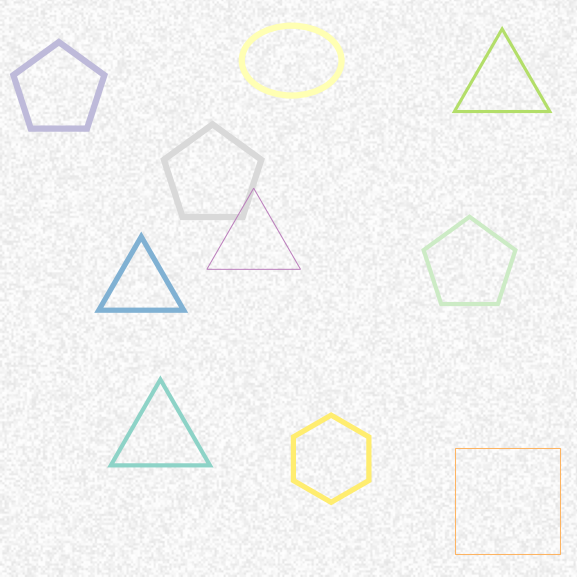[{"shape": "triangle", "thickness": 2, "radius": 0.5, "center": [0.278, 0.243]}, {"shape": "oval", "thickness": 3, "radius": 0.43, "center": [0.505, 0.894]}, {"shape": "pentagon", "thickness": 3, "radius": 0.41, "center": [0.102, 0.843]}, {"shape": "triangle", "thickness": 2.5, "radius": 0.42, "center": [0.245, 0.504]}, {"shape": "square", "thickness": 0.5, "radius": 0.46, "center": [0.879, 0.132]}, {"shape": "triangle", "thickness": 1.5, "radius": 0.48, "center": [0.87, 0.854]}, {"shape": "pentagon", "thickness": 3, "radius": 0.44, "center": [0.368, 0.695]}, {"shape": "triangle", "thickness": 0.5, "radius": 0.47, "center": [0.439, 0.58]}, {"shape": "pentagon", "thickness": 2, "radius": 0.42, "center": [0.813, 0.54]}, {"shape": "hexagon", "thickness": 2.5, "radius": 0.38, "center": [0.573, 0.205]}]